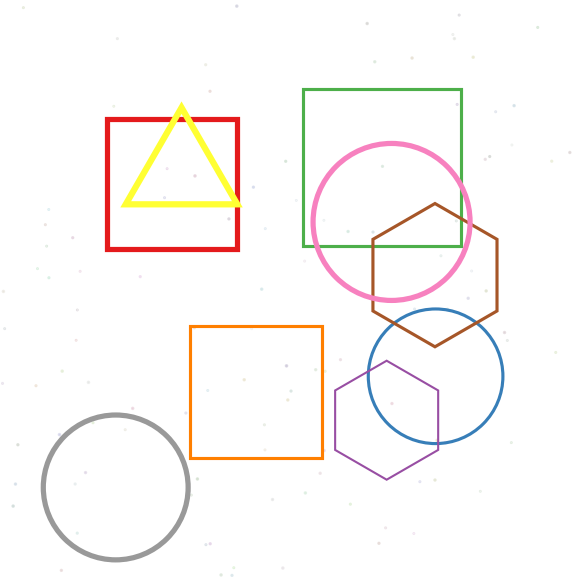[{"shape": "square", "thickness": 2.5, "radius": 0.56, "center": [0.298, 0.681]}, {"shape": "circle", "thickness": 1.5, "radius": 0.58, "center": [0.754, 0.348]}, {"shape": "square", "thickness": 1.5, "radius": 0.68, "center": [0.662, 0.709]}, {"shape": "hexagon", "thickness": 1, "radius": 0.52, "center": [0.67, 0.272]}, {"shape": "square", "thickness": 1.5, "radius": 0.57, "center": [0.444, 0.321]}, {"shape": "triangle", "thickness": 3, "radius": 0.56, "center": [0.314, 0.701]}, {"shape": "hexagon", "thickness": 1.5, "radius": 0.62, "center": [0.753, 0.523]}, {"shape": "circle", "thickness": 2.5, "radius": 0.68, "center": [0.678, 0.615]}, {"shape": "circle", "thickness": 2.5, "radius": 0.63, "center": [0.2, 0.155]}]